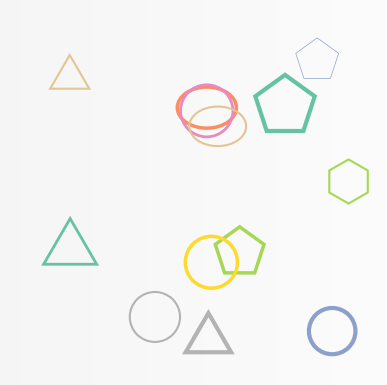[{"shape": "pentagon", "thickness": 3, "radius": 0.4, "center": [0.736, 0.725]}, {"shape": "triangle", "thickness": 2, "radius": 0.4, "center": [0.181, 0.353]}, {"shape": "oval", "thickness": 2.5, "radius": 0.38, "center": [0.534, 0.72]}, {"shape": "pentagon", "thickness": 0.5, "radius": 0.29, "center": [0.819, 0.844]}, {"shape": "circle", "thickness": 3, "radius": 0.3, "center": [0.857, 0.14]}, {"shape": "circle", "thickness": 2, "radius": 0.34, "center": [0.534, 0.712]}, {"shape": "hexagon", "thickness": 1.5, "radius": 0.29, "center": [0.899, 0.529]}, {"shape": "pentagon", "thickness": 2.5, "radius": 0.33, "center": [0.618, 0.345]}, {"shape": "circle", "thickness": 2.5, "radius": 0.34, "center": [0.546, 0.319]}, {"shape": "triangle", "thickness": 1.5, "radius": 0.29, "center": [0.18, 0.799]}, {"shape": "oval", "thickness": 1.5, "radius": 0.37, "center": [0.562, 0.672]}, {"shape": "triangle", "thickness": 3, "radius": 0.34, "center": [0.538, 0.119]}, {"shape": "circle", "thickness": 1.5, "radius": 0.32, "center": [0.4, 0.177]}]